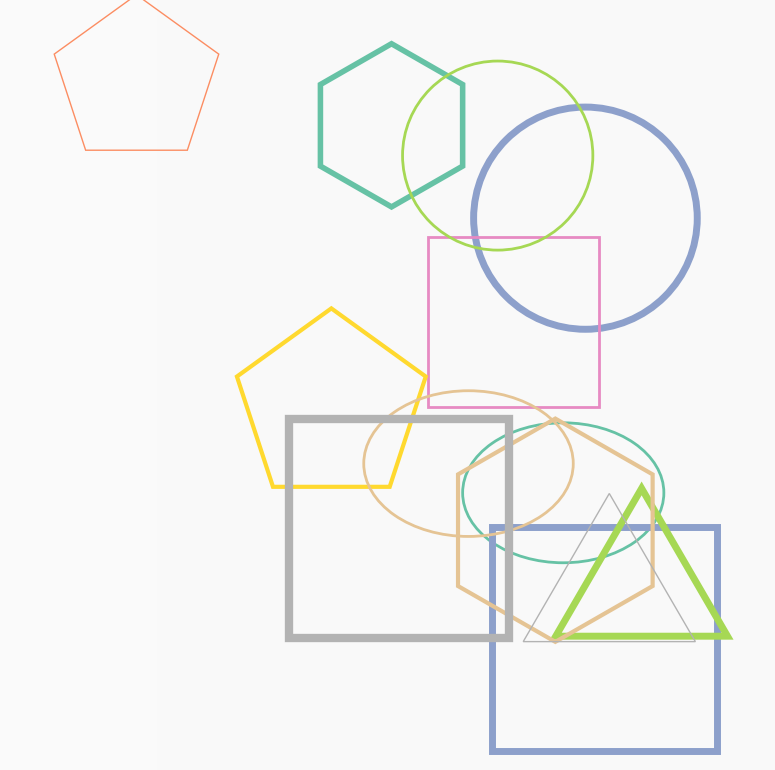[{"shape": "hexagon", "thickness": 2, "radius": 0.53, "center": [0.505, 0.837]}, {"shape": "oval", "thickness": 1, "radius": 0.65, "center": [0.727, 0.36]}, {"shape": "pentagon", "thickness": 0.5, "radius": 0.56, "center": [0.176, 0.895]}, {"shape": "circle", "thickness": 2.5, "radius": 0.72, "center": [0.755, 0.717]}, {"shape": "square", "thickness": 2.5, "radius": 0.73, "center": [0.78, 0.17]}, {"shape": "square", "thickness": 1, "radius": 0.55, "center": [0.663, 0.582]}, {"shape": "circle", "thickness": 1, "radius": 0.61, "center": [0.642, 0.798]}, {"shape": "triangle", "thickness": 2.5, "radius": 0.64, "center": [0.828, 0.238]}, {"shape": "pentagon", "thickness": 1.5, "radius": 0.64, "center": [0.428, 0.471]}, {"shape": "oval", "thickness": 1, "radius": 0.68, "center": [0.605, 0.398]}, {"shape": "hexagon", "thickness": 1.5, "radius": 0.72, "center": [0.717, 0.311]}, {"shape": "triangle", "thickness": 0.5, "radius": 0.64, "center": [0.786, 0.231]}, {"shape": "square", "thickness": 3, "radius": 0.71, "center": [0.514, 0.313]}]